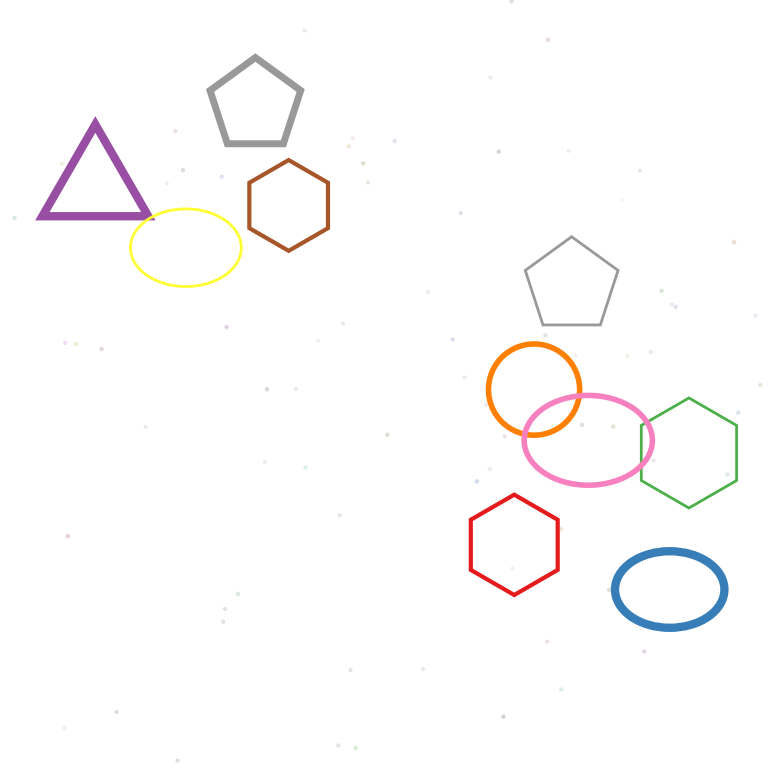[{"shape": "hexagon", "thickness": 1.5, "radius": 0.33, "center": [0.668, 0.292]}, {"shape": "oval", "thickness": 3, "radius": 0.36, "center": [0.87, 0.234]}, {"shape": "hexagon", "thickness": 1, "radius": 0.36, "center": [0.895, 0.412]}, {"shape": "triangle", "thickness": 3, "radius": 0.4, "center": [0.124, 0.759]}, {"shape": "circle", "thickness": 2, "radius": 0.3, "center": [0.694, 0.494]}, {"shape": "oval", "thickness": 1, "radius": 0.36, "center": [0.241, 0.678]}, {"shape": "hexagon", "thickness": 1.5, "radius": 0.29, "center": [0.375, 0.733]}, {"shape": "oval", "thickness": 2, "radius": 0.42, "center": [0.764, 0.428]}, {"shape": "pentagon", "thickness": 2.5, "radius": 0.31, "center": [0.332, 0.863]}, {"shape": "pentagon", "thickness": 1, "radius": 0.32, "center": [0.742, 0.629]}]